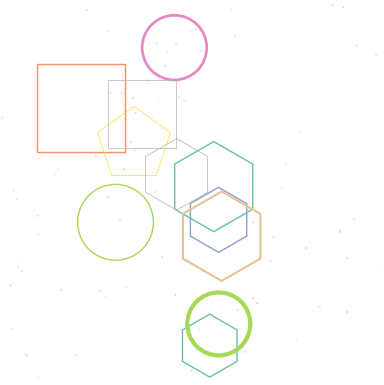[{"shape": "hexagon", "thickness": 1, "radius": 0.59, "center": [0.555, 0.515]}, {"shape": "hexagon", "thickness": 1, "radius": 0.41, "center": [0.545, 0.102]}, {"shape": "square", "thickness": 1, "radius": 0.57, "center": [0.21, 0.72]}, {"shape": "hexagon", "thickness": 1, "radius": 0.42, "center": [0.568, 0.429]}, {"shape": "circle", "thickness": 2, "radius": 0.42, "center": [0.453, 0.876]}, {"shape": "circle", "thickness": 3, "radius": 0.41, "center": [0.568, 0.159]}, {"shape": "circle", "thickness": 1, "radius": 0.49, "center": [0.3, 0.423]}, {"shape": "pentagon", "thickness": 0.5, "radius": 0.5, "center": [0.348, 0.625]}, {"shape": "hexagon", "thickness": 1.5, "radius": 0.58, "center": [0.576, 0.386]}, {"shape": "hexagon", "thickness": 0.5, "radius": 0.46, "center": [0.459, 0.547]}, {"shape": "square", "thickness": 0.5, "radius": 0.44, "center": [0.368, 0.703]}]